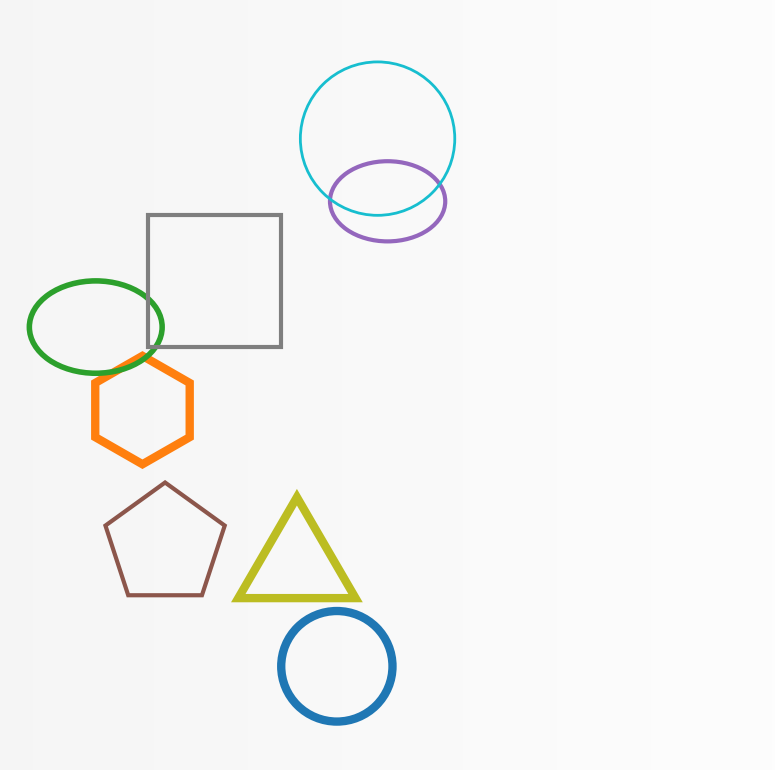[{"shape": "circle", "thickness": 3, "radius": 0.36, "center": [0.435, 0.135]}, {"shape": "hexagon", "thickness": 3, "radius": 0.35, "center": [0.184, 0.467]}, {"shape": "oval", "thickness": 2, "radius": 0.43, "center": [0.124, 0.575]}, {"shape": "oval", "thickness": 1.5, "radius": 0.37, "center": [0.5, 0.739]}, {"shape": "pentagon", "thickness": 1.5, "radius": 0.4, "center": [0.213, 0.292]}, {"shape": "square", "thickness": 1.5, "radius": 0.43, "center": [0.277, 0.635]}, {"shape": "triangle", "thickness": 3, "radius": 0.44, "center": [0.383, 0.267]}, {"shape": "circle", "thickness": 1, "radius": 0.5, "center": [0.487, 0.82]}]